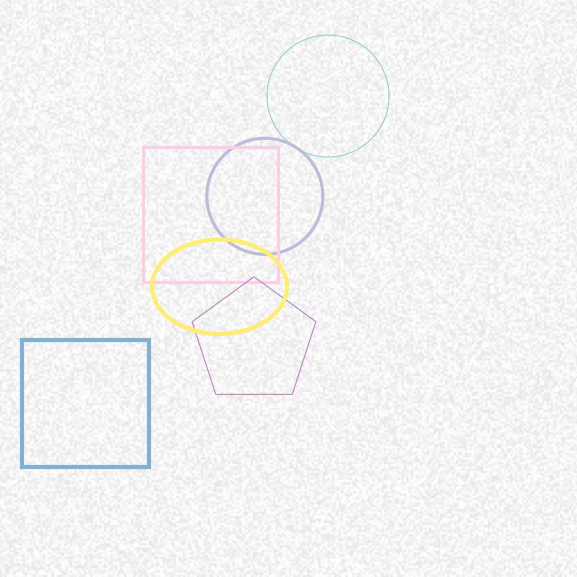[{"shape": "circle", "thickness": 0.5, "radius": 0.53, "center": [0.568, 0.833]}, {"shape": "circle", "thickness": 1.5, "radius": 0.5, "center": [0.459, 0.659]}, {"shape": "square", "thickness": 2, "radius": 0.55, "center": [0.149, 0.3]}, {"shape": "square", "thickness": 1.5, "radius": 0.59, "center": [0.365, 0.628]}, {"shape": "pentagon", "thickness": 0.5, "radius": 0.56, "center": [0.44, 0.407]}, {"shape": "oval", "thickness": 2, "radius": 0.58, "center": [0.38, 0.503]}]